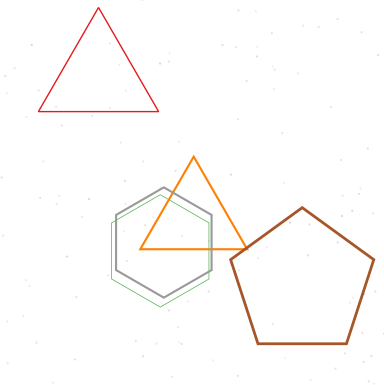[{"shape": "triangle", "thickness": 1, "radius": 0.9, "center": [0.256, 0.8]}, {"shape": "hexagon", "thickness": 0.5, "radius": 0.73, "center": [0.416, 0.348]}, {"shape": "triangle", "thickness": 1.5, "radius": 0.8, "center": [0.503, 0.433]}, {"shape": "pentagon", "thickness": 2, "radius": 0.98, "center": [0.785, 0.265]}, {"shape": "hexagon", "thickness": 1.5, "radius": 0.72, "center": [0.426, 0.37]}]